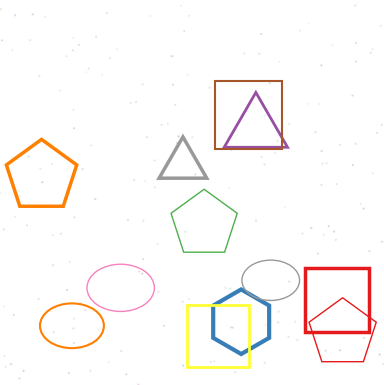[{"shape": "square", "thickness": 2.5, "radius": 0.42, "center": [0.875, 0.22]}, {"shape": "pentagon", "thickness": 1, "radius": 0.46, "center": [0.89, 0.135]}, {"shape": "hexagon", "thickness": 3, "radius": 0.42, "center": [0.626, 0.164]}, {"shape": "pentagon", "thickness": 1, "radius": 0.45, "center": [0.53, 0.418]}, {"shape": "triangle", "thickness": 2, "radius": 0.47, "center": [0.665, 0.665]}, {"shape": "pentagon", "thickness": 2.5, "radius": 0.48, "center": [0.108, 0.542]}, {"shape": "oval", "thickness": 1.5, "radius": 0.41, "center": [0.187, 0.154]}, {"shape": "square", "thickness": 2, "radius": 0.4, "center": [0.566, 0.128]}, {"shape": "square", "thickness": 1.5, "radius": 0.44, "center": [0.646, 0.701]}, {"shape": "oval", "thickness": 1, "radius": 0.44, "center": [0.313, 0.252]}, {"shape": "oval", "thickness": 1, "radius": 0.37, "center": [0.703, 0.272]}, {"shape": "triangle", "thickness": 2.5, "radius": 0.36, "center": [0.475, 0.573]}]